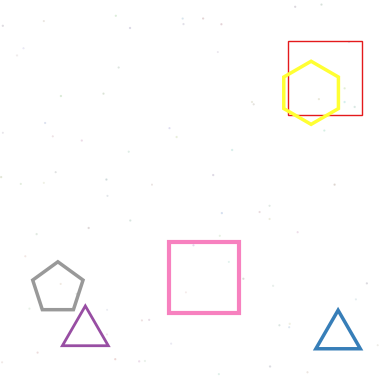[{"shape": "square", "thickness": 1, "radius": 0.48, "center": [0.843, 0.797]}, {"shape": "triangle", "thickness": 2.5, "radius": 0.33, "center": [0.878, 0.127]}, {"shape": "triangle", "thickness": 2, "radius": 0.34, "center": [0.222, 0.136]}, {"shape": "hexagon", "thickness": 2.5, "radius": 0.41, "center": [0.808, 0.759]}, {"shape": "square", "thickness": 3, "radius": 0.46, "center": [0.53, 0.279]}, {"shape": "pentagon", "thickness": 2.5, "radius": 0.34, "center": [0.15, 0.251]}]